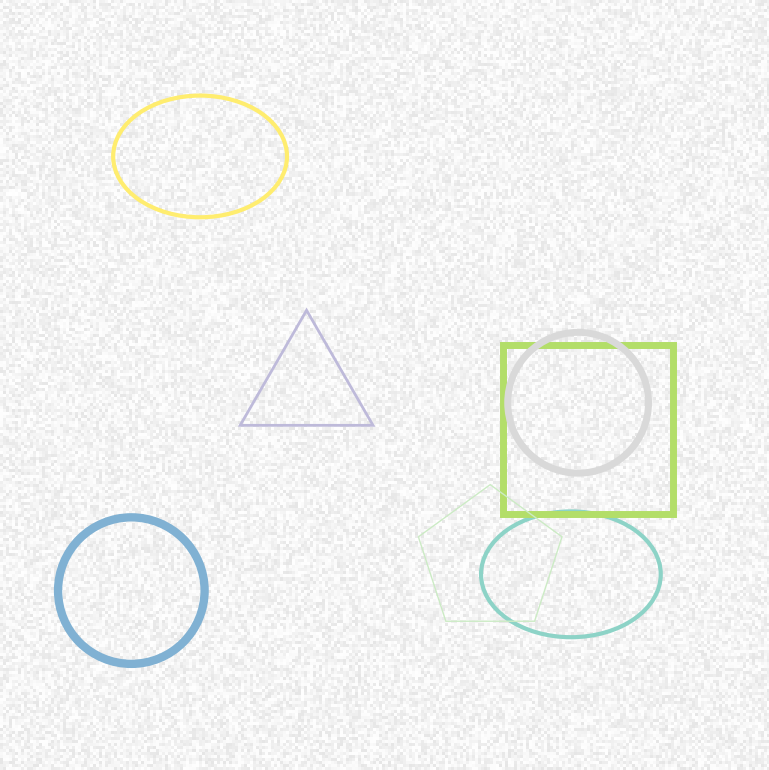[{"shape": "oval", "thickness": 1.5, "radius": 0.58, "center": [0.741, 0.254]}, {"shape": "triangle", "thickness": 1, "radius": 0.5, "center": [0.398, 0.497]}, {"shape": "circle", "thickness": 3, "radius": 0.48, "center": [0.171, 0.233]}, {"shape": "square", "thickness": 2.5, "radius": 0.55, "center": [0.764, 0.442]}, {"shape": "circle", "thickness": 2.5, "radius": 0.46, "center": [0.751, 0.477]}, {"shape": "pentagon", "thickness": 0.5, "radius": 0.49, "center": [0.637, 0.273]}, {"shape": "oval", "thickness": 1.5, "radius": 0.56, "center": [0.26, 0.797]}]